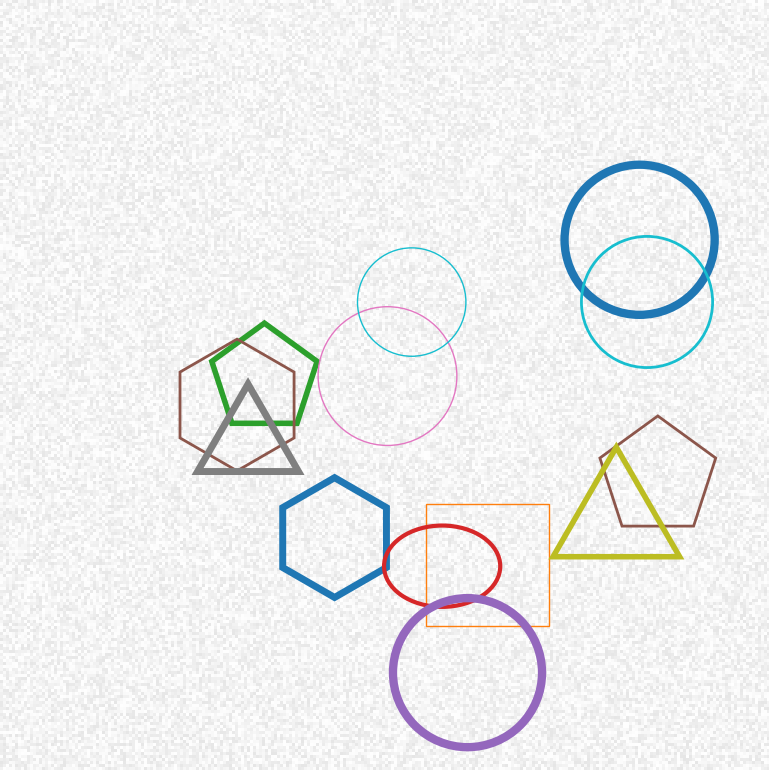[{"shape": "circle", "thickness": 3, "radius": 0.49, "center": [0.831, 0.689]}, {"shape": "hexagon", "thickness": 2.5, "radius": 0.39, "center": [0.435, 0.302]}, {"shape": "square", "thickness": 0.5, "radius": 0.4, "center": [0.633, 0.266]}, {"shape": "pentagon", "thickness": 2, "radius": 0.36, "center": [0.343, 0.508]}, {"shape": "oval", "thickness": 1.5, "radius": 0.38, "center": [0.574, 0.265]}, {"shape": "circle", "thickness": 3, "radius": 0.48, "center": [0.607, 0.126]}, {"shape": "pentagon", "thickness": 1, "radius": 0.4, "center": [0.854, 0.381]}, {"shape": "hexagon", "thickness": 1, "radius": 0.43, "center": [0.308, 0.474]}, {"shape": "circle", "thickness": 0.5, "radius": 0.45, "center": [0.503, 0.512]}, {"shape": "triangle", "thickness": 2.5, "radius": 0.38, "center": [0.322, 0.425]}, {"shape": "triangle", "thickness": 2, "radius": 0.47, "center": [0.8, 0.324]}, {"shape": "circle", "thickness": 1, "radius": 0.43, "center": [0.84, 0.608]}, {"shape": "circle", "thickness": 0.5, "radius": 0.35, "center": [0.535, 0.608]}]